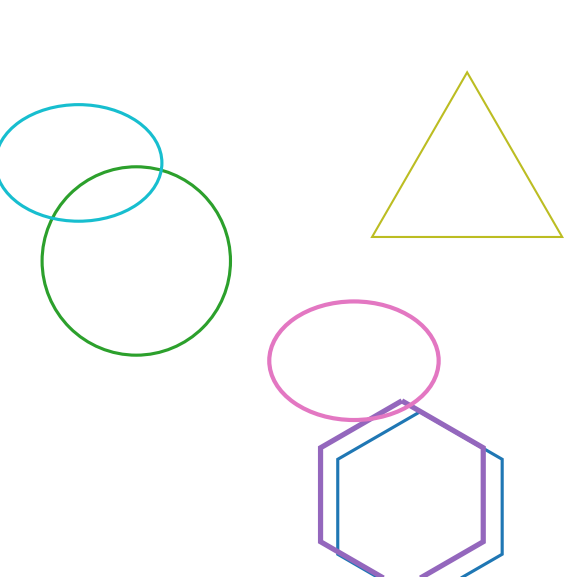[{"shape": "hexagon", "thickness": 1.5, "radius": 0.82, "center": [0.727, 0.122]}, {"shape": "circle", "thickness": 1.5, "radius": 0.82, "center": [0.236, 0.547]}, {"shape": "hexagon", "thickness": 2.5, "radius": 0.81, "center": [0.696, 0.142]}, {"shape": "oval", "thickness": 2, "radius": 0.73, "center": [0.613, 0.374]}, {"shape": "triangle", "thickness": 1, "radius": 0.95, "center": [0.809, 0.684]}, {"shape": "oval", "thickness": 1.5, "radius": 0.72, "center": [0.136, 0.717]}]